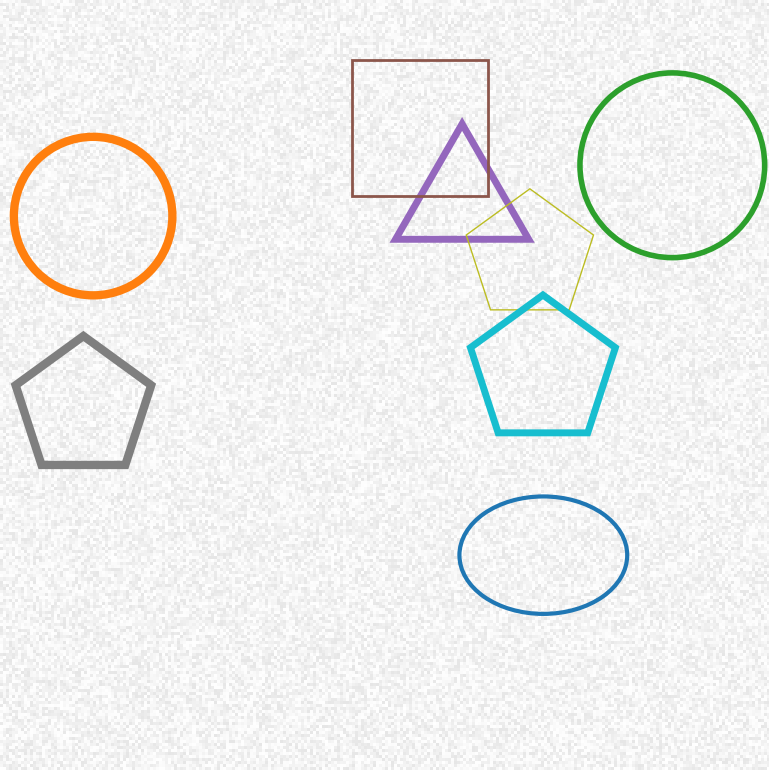[{"shape": "oval", "thickness": 1.5, "radius": 0.54, "center": [0.706, 0.279]}, {"shape": "circle", "thickness": 3, "radius": 0.51, "center": [0.121, 0.719]}, {"shape": "circle", "thickness": 2, "radius": 0.6, "center": [0.873, 0.785]}, {"shape": "triangle", "thickness": 2.5, "radius": 0.5, "center": [0.6, 0.739]}, {"shape": "square", "thickness": 1, "radius": 0.44, "center": [0.546, 0.834]}, {"shape": "pentagon", "thickness": 3, "radius": 0.46, "center": [0.108, 0.471]}, {"shape": "pentagon", "thickness": 0.5, "radius": 0.43, "center": [0.688, 0.668]}, {"shape": "pentagon", "thickness": 2.5, "radius": 0.49, "center": [0.705, 0.518]}]